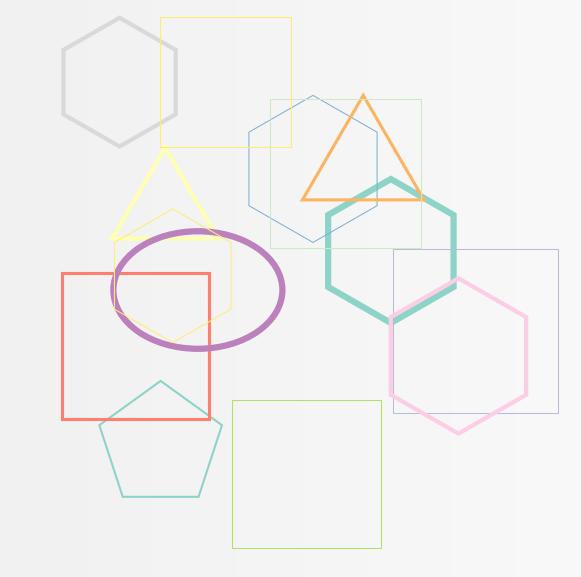[{"shape": "hexagon", "thickness": 3, "radius": 0.62, "center": [0.672, 0.564]}, {"shape": "pentagon", "thickness": 1, "radius": 0.55, "center": [0.276, 0.229]}, {"shape": "triangle", "thickness": 2, "radius": 0.53, "center": [0.284, 0.639]}, {"shape": "square", "thickness": 0.5, "radius": 0.71, "center": [0.818, 0.426]}, {"shape": "square", "thickness": 1.5, "radius": 0.63, "center": [0.233, 0.399]}, {"shape": "hexagon", "thickness": 0.5, "radius": 0.64, "center": [0.538, 0.707]}, {"shape": "triangle", "thickness": 1.5, "radius": 0.6, "center": [0.625, 0.713]}, {"shape": "square", "thickness": 0.5, "radius": 0.64, "center": [0.527, 0.178]}, {"shape": "hexagon", "thickness": 2, "radius": 0.67, "center": [0.789, 0.383]}, {"shape": "hexagon", "thickness": 2, "radius": 0.56, "center": [0.206, 0.857]}, {"shape": "oval", "thickness": 3, "radius": 0.73, "center": [0.34, 0.497]}, {"shape": "square", "thickness": 0.5, "radius": 0.65, "center": [0.594, 0.698]}, {"shape": "square", "thickness": 0.5, "radius": 0.56, "center": [0.388, 0.858]}, {"shape": "hexagon", "thickness": 0.5, "radius": 0.58, "center": [0.297, 0.522]}]